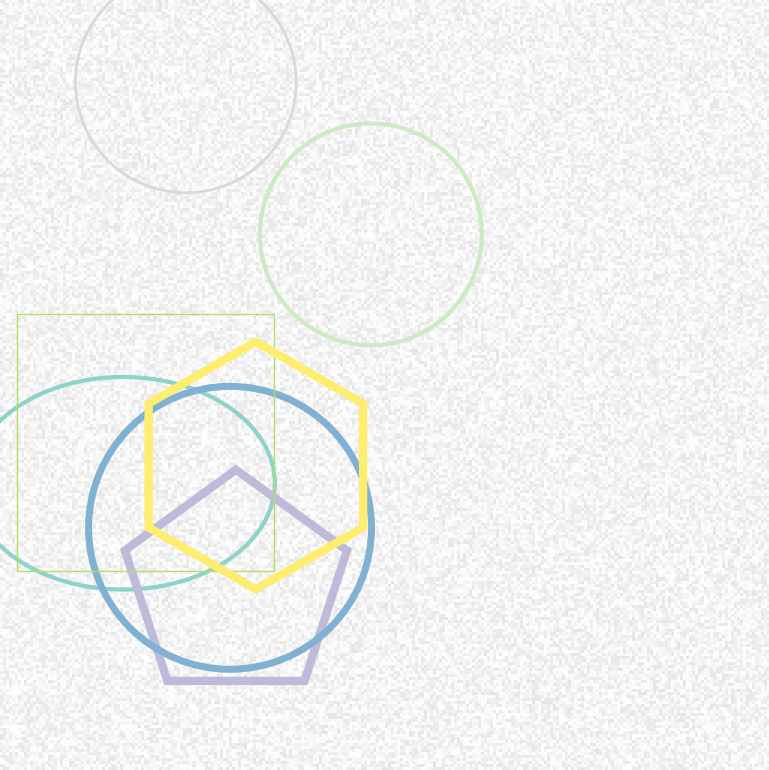[{"shape": "oval", "thickness": 1.5, "radius": 0.99, "center": [0.16, 0.372]}, {"shape": "pentagon", "thickness": 3, "radius": 0.76, "center": [0.306, 0.238]}, {"shape": "circle", "thickness": 2.5, "radius": 0.92, "center": [0.299, 0.315]}, {"shape": "square", "thickness": 0.5, "radius": 0.83, "center": [0.189, 0.426]}, {"shape": "circle", "thickness": 1, "radius": 0.72, "center": [0.241, 0.893]}, {"shape": "circle", "thickness": 1.5, "radius": 0.72, "center": [0.482, 0.696]}, {"shape": "hexagon", "thickness": 3, "radius": 0.8, "center": [0.332, 0.395]}]